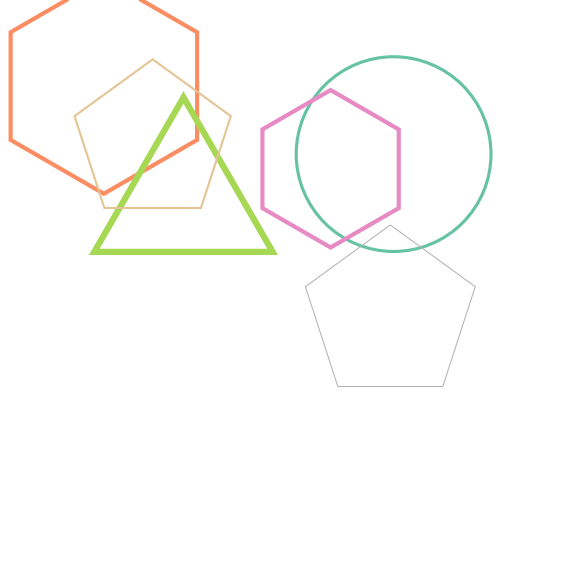[{"shape": "circle", "thickness": 1.5, "radius": 0.84, "center": [0.682, 0.732]}, {"shape": "hexagon", "thickness": 2, "radius": 0.93, "center": [0.18, 0.85]}, {"shape": "hexagon", "thickness": 2, "radius": 0.68, "center": [0.572, 0.707]}, {"shape": "triangle", "thickness": 3, "radius": 0.89, "center": [0.318, 0.652]}, {"shape": "pentagon", "thickness": 1, "radius": 0.71, "center": [0.264, 0.754]}, {"shape": "pentagon", "thickness": 0.5, "radius": 0.77, "center": [0.676, 0.455]}]